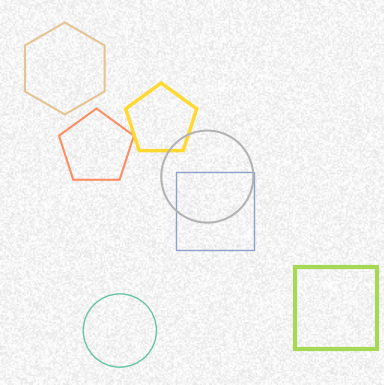[{"shape": "circle", "thickness": 1, "radius": 0.48, "center": [0.311, 0.142]}, {"shape": "pentagon", "thickness": 1.5, "radius": 0.51, "center": [0.25, 0.616]}, {"shape": "square", "thickness": 1, "radius": 0.51, "center": [0.558, 0.452]}, {"shape": "square", "thickness": 3, "radius": 0.53, "center": [0.873, 0.2]}, {"shape": "pentagon", "thickness": 2.5, "radius": 0.49, "center": [0.419, 0.687]}, {"shape": "hexagon", "thickness": 1.5, "radius": 0.6, "center": [0.168, 0.822]}, {"shape": "circle", "thickness": 1.5, "radius": 0.6, "center": [0.538, 0.541]}]